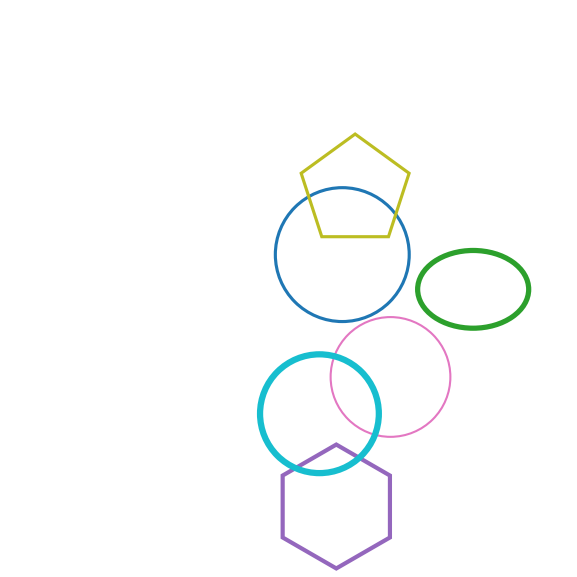[{"shape": "circle", "thickness": 1.5, "radius": 0.58, "center": [0.593, 0.558]}, {"shape": "oval", "thickness": 2.5, "radius": 0.48, "center": [0.819, 0.498]}, {"shape": "hexagon", "thickness": 2, "radius": 0.54, "center": [0.582, 0.122]}, {"shape": "circle", "thickness": 1, "radius": 0.52, "center": [0.676, 0.346]}, {"shape": "pentagon", "thickness": 1.5, "radius": 0.49, "center": [0.615, 0.669]}, {"shape": "circle", "thickness": 3, "radius": 0.51, "center": [0.553, 0.283]}]